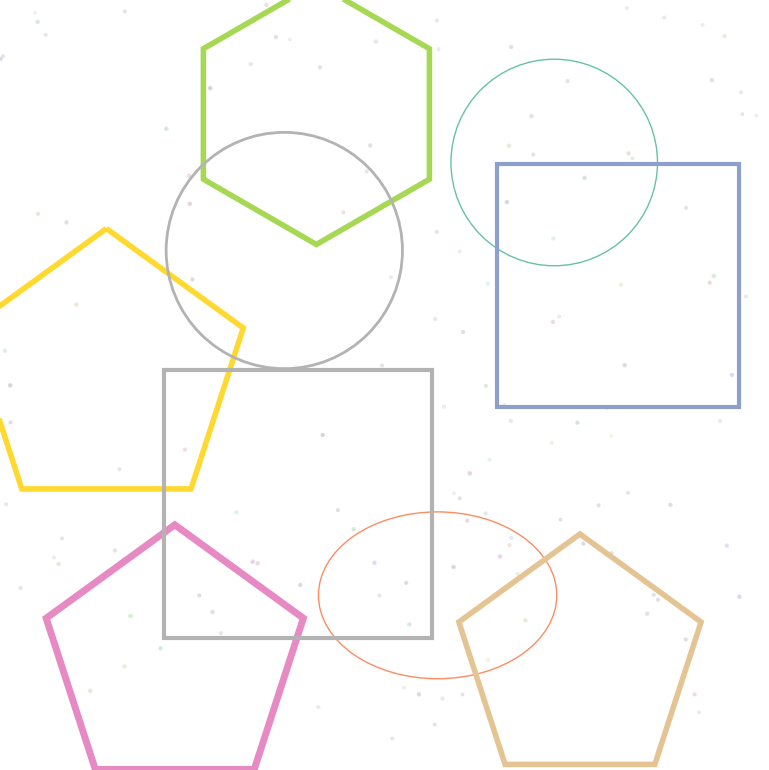[{"shape": "circle", "thickness": 0.5, "radius": 0.67, "center": [0.72, 0.789]}, {"shape": "oval", "thickness": 0.5, "radius": 0.77, "center": [0.568, 0.227]}, {"shape": "square", "thickness": 1.5, "radius": 0.79, "center": [0.803, 0.63]}, {"shape": "pentagon", "thickness": 2.5, "radius": 0.88, "center": [0.227, 0.143]}, {"shape": "hexagon", "thickness": 2, "radius": 0.85, "center": [0.411, 0.852]}, {"shape": "pentagon", "thickness": 2, "radius": 0.93, "center": [0.138, 0.516]}, {"shape": "pentagon", "thickness": 2, "radius": 0.83, "center": [0.753, 0.141]}, {"shape": "square", "thickness": 1.5, "radius": 0.87, "center": [0.387, 0.345]}, {"shape": "circle", "thickness": 1, "radius": 0.77, "center": [0.369, 0.675]}]